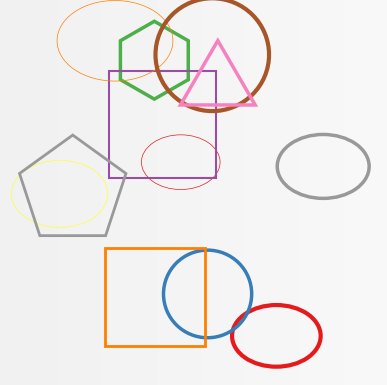[{"shape": "oval", "thickness": 0.5, "radius": 0.51, "center": [0.466, 0.579]}, {"shape": "oval", "thickness": 3, "radius": 0.57, "center": [0.713, 0.128]}, {"shape": "circle", "thickness": 2.5, "radius": 0.57, "center": [0.536, 0.237]}, {"shape": "hexagon", "thickness": 2.5, "radius": 0.51, "center": [0.398, 0.844]}, {"shape": "square", "thickness": 1.5, "radius": 0.69, "center": [0.419, 0.677]}, {"shape": "square", "thickness": 2, "radius": 0.64, "center": [0.4, 0.229]}, {"shape": "oval", "thickness": 0.5, "radius": 0.75, "center": [0.297, 0.894]}, {"shape": "oval", "thickness": 0.5, "radius": 0.62, "center": [0.154, 0.497]}, {"shape": "circle", "thickness": 3, "radius": 0.73, "center": [0.548, 0.858]}, {"shape": "triangle", "thickness": 2.5, "radius": 0.56, "center": [0.562, 0.783]}, {"shape": "pentagon", "thickness": 2, "radius": 0.72, "center": [0.188, 0.505]}, {"shape": "oval", "thickness": 2.5, "radius": 0.59, "center": [0.834, 0.568]}]